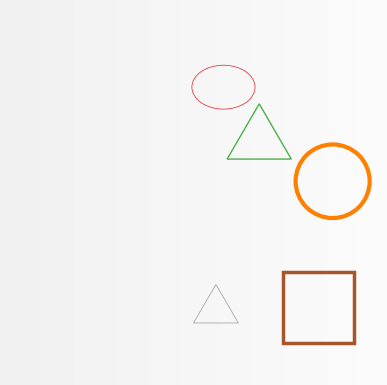[{"shape": "oval", "thickness": 0.5, "radius": 0.41, "center": [0.577, 0.774]}, {"shape": "triangle", "thickness": 1, "radius": 0.48, "center": [0.669, 0.635]}, {"shape": "circle", "thickness": 3, "radius": 0.48, "center": [0.858, 0.529]}, {"shape": "square", "thickness": 2.5, "radius": 0.46, "center": [0.822, 0.202]}, {"shape": "triangle", "thickness": 0.5, "radius": 0.33, "center": [0.557, 0.195]}]